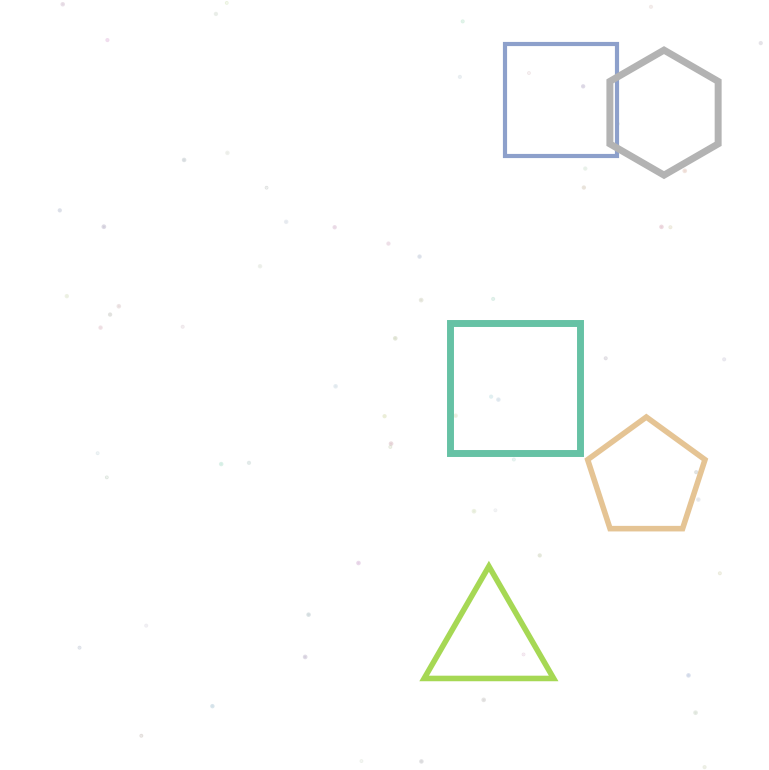[{"shape": "square", "thickness": 2.5, "radius": 0.42, "center": [0.669, 0.496]}, {"shape": "square", "thickness": 1.5, "radius": 0.36, "center": [0.729, 0.87]}, {"shape": "triangle", "thickness": 2, "radius": 0.49, "center": [0.635, 0.167]}, {"shape": "pentagon", "thickness": 2, "radius": 0.4, "center": [0.839, 0.378]}, {"shape": "hexagon", "thickness": 2.5, "radius": 0.41, "center": [0.862, 0.854]}]